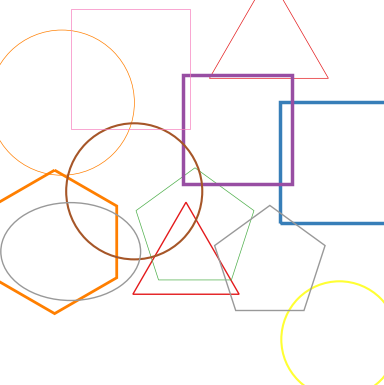[{"shape": "triangle", "thickness": 0.5, "radius": 0.89, "center": [0.698, 0.886]}, {"shape": "triangle", "thickness": 1, "radius": 0.8, "center": [0.483, 0.315]}, {"shape": "square", "thickness": 2.5, "radius": 0.79, "center": [0.883, 0.578]}, {"shape": "pentagon", "thickness": 0.5, "radius": 0.81, "center": [0.506, 0.403]}, {"shape": "square", "thickness": 2.5, "radius": 0.71, "center": [0.617, 0.663]}, {"shape": "hexagon", "thickness": 2, "radius": 0.93, "center": [0.142, 0.372]}, {"shape": "circle", "thickness": 0.5, "radius": 0.94, "center": [0.161, 0.733]}, {"shape": "circle", "thickness": 1.5, "radius": 0.75, "center": [0.882, 0.118]}, {"shape": "circle", "thickness": 1.5, "radius": 0.88, "center": [0.349, 0.503]}, {"shape": "square", "thickness": 0.5, "radius": 0.78, "center": [0.339, 0.821]}, {"shape": "oval", "thickness": 1, "radius": 0.91, "center": [0.184, 0.347]}, {"shape": "pentagon", "thickness": 1, "radius": 0.75, "center": [0.701, 0.316]}]